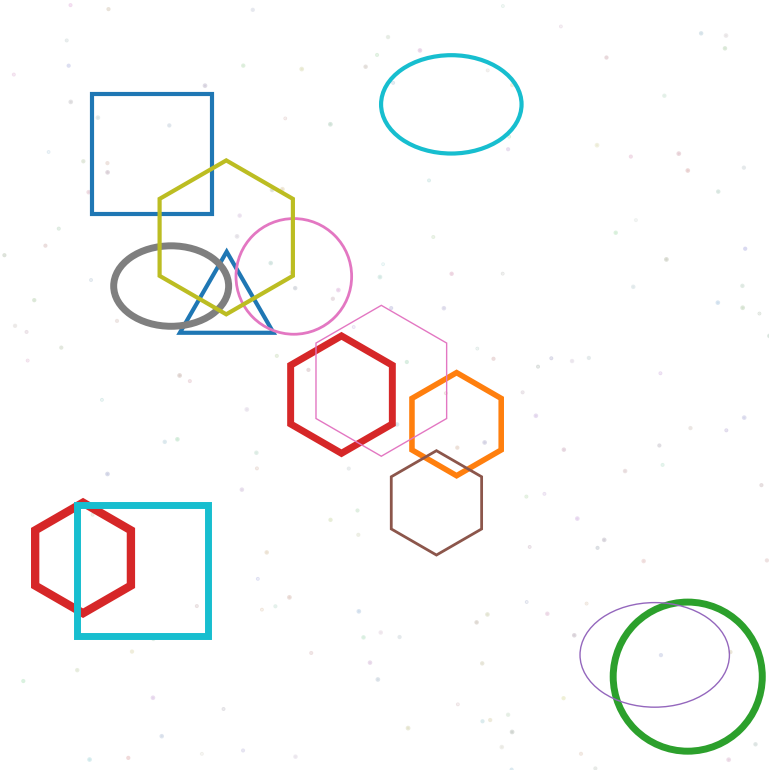[{"shape": "triangle", "thickness": 1.5, "radius": 0.35, "center": [0.294, 0.603]}, {"shape": "square", "thickness": 1.5, "radius": 0.39, "center": [0.198, 0.8]}, {"shape": "hexagon", "thickness": 2, "radius": 0.33, "center": [0.593, 0.449]}, {"shape": "circle", "thickness": 2.5, "radius": 0.48, "center": [0.893, 0.121]}, {"shape": "hexagon", "thickness": 2.5, "radius": 0.38, "center": [0.443, 0.488]}, {"shape": "hexagon", "thickness": 3, "radius": 0.36, "center": [0.108, 0.275]}, {"shape": "oval", "thickness": 0.5, "radius": 0.49, "center": [0.85, 0.149]}, {"shape": "hexagon", "thickness": 1, "radius": 0.34, "center": [0.567, 0.347]}, {"shape": "circle", "thickness": 1, "radius": 0.38, "center": [0.382, 0.641]}, {"shape": "hexagon", "thickness": 0.5, "radius": 0.49, "center": [0.495, 0.505]}, {"shape": "oval", "thickness": 2.5, "radius": 0.37, "center": [0.222, 0.629]}, {"shape": "hexagon", "thickness": 1.5, "radius": 0.5, "center": [0.294, 0.692]}, {"shape": "oval", "thickness": 1.5, "radius": 0.46, "center": [0.586, 0.864]}, {"shape": "square", "thickness": 2.5, "radius": 0.42, "center": [0.186, 0.259]}]